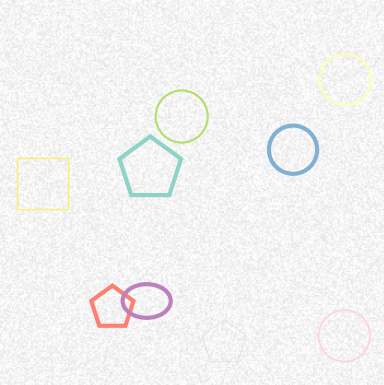[{"shape": "pentagon", "thickness": 3, "radius": 0.42, "center": [0.39, 0.561]}, {"shape": "circle", "thickness": 1.5, "radius": 0.33, "center": [0.897, 0.793]}, {"shape": "pentagon", "thickness": 3, "radius": 0.29, "center": [0.292, 0.2]}, {"shape": "circle", "thickness": 3, "radius": 0.31, "center": [0.761, 0.611]}, {"shape": "circle", "thickness": 1.5, "radius": 0.34, "center": [0.472, 0.697]}, {"shape": "circle", "thickness": 1, "radius": 0.33, "center": [0.894, 0.128]}, {"shape": "oval", "thickness": 3, "radius": 0.31, "center": [0.381, 0.218]}, {"shape": "pentagon", "thickness": 0.5, "radius": 0.3, "center": [0.582, 0.109]}, {"shape": "square", "thickness": 1, "radius": 0.33, "center": [0.11, 0.524]}]